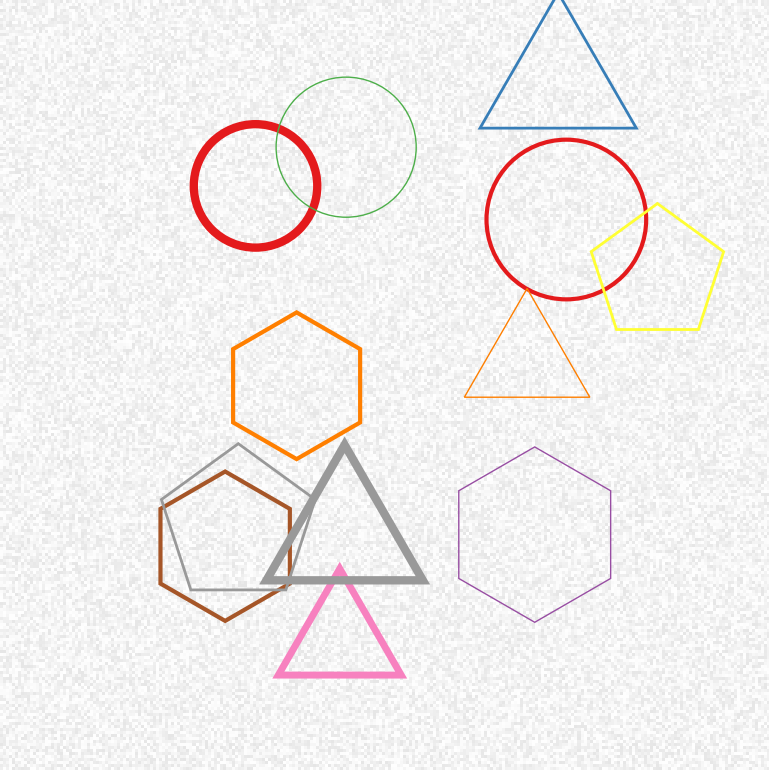[{"shape": "circle", "thickness": 3, "radius": 0.4, "center": [0.332, 0.759]}, {"shape": "circle", "thickness": 1.5, "radius": 0.52, "center": [0.736, 0.715]}, {"shape": "triangle", "thickness": 1, "radius": 0.59, "center": [0.725, 0.892]}, {"shape": "circle", "thickness": 0.5, "radius": 0.45, "center": [0.45, 0.809]}, {"shape": "hexagon", "thickness": 0.5, "radius": 0.57, "center": [0.694, 0.306]}, {"shape": "triangle", "thickness": 0.5, "radius": 0.47, "center": [0.685, 0.531]}, {"shape": "hexagon", "thickness": 1.5, "radius": 0.48, "center": [0.385, 0.499]}, {"shape": "pentagon", "thickness": 1, "radius": 0.45, "center": [0.854, 0.645]}, {"shape": "hexagon", "thickness": 1.5, "radius": 0.49, "center": [0.292, 0.291]}, {"shape": "triangle", "thickness": 2.5, "radius": 0.46, "center": [0.441, 0.169]}, {"shape": "pentagon", "thickness": 1, "radius": 0.52, "center": [0.31, 0.319]}, {"shape": "triangle", "thickness": 3, "radius": 0.59, "center": [0.448, 0.305]}]